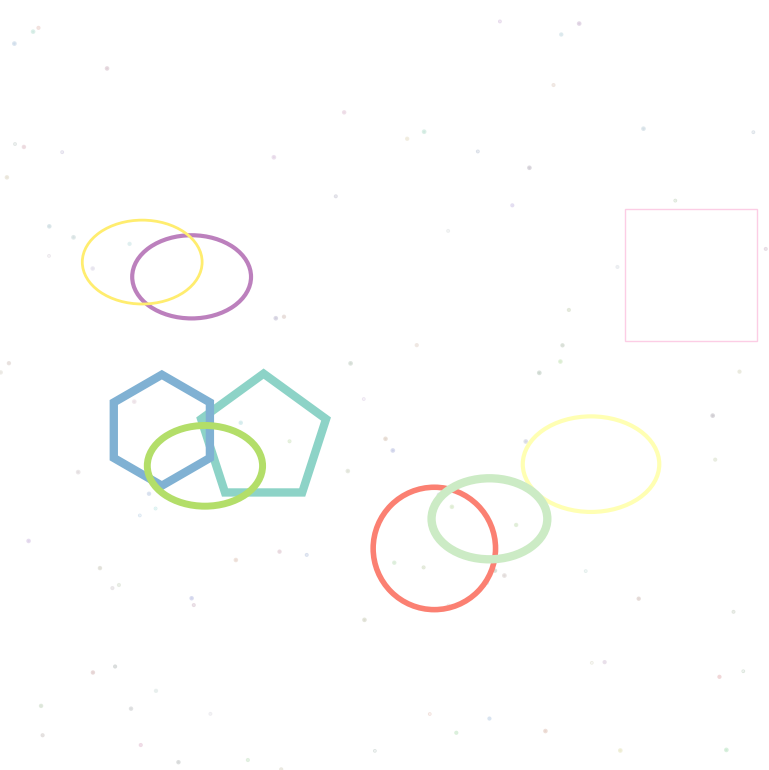[{"shape": "pentagon", "thickness": 3, "radius": 0.43, "center": [0.342, 0.429]}, {"shape": "oval", "thickness": 1.5, "radius": 0.44, "center": [0.768, 0.397]}, {"shape": "circle", "thickness": 2, "radius": 0.4, "center": [0.564, 0.288]}, {"shape": "hexagon", "thickness": 3, "radius": 0.36, "center": [0.21, 0.441]}, {"shape": "oval", "thickness": 2.5, "radius": 0.37, "center": [0.266, 0.395]}, {"shape": "square", "thickness": 0.5, "radius": 0.43, "center": [0.897, 0.643]}, {"shape": "oval", "thickness": 1.5, "radius": 0.39, "center": [0.249, 0.64]}, {"shape": "oval", "thickness": 3, "radius": 0.38, "center": [0.636, 0.326]}, {"shape": "oval", "thickness": 1, "radius": 0.39, "center": [0.185, 0.66]}]